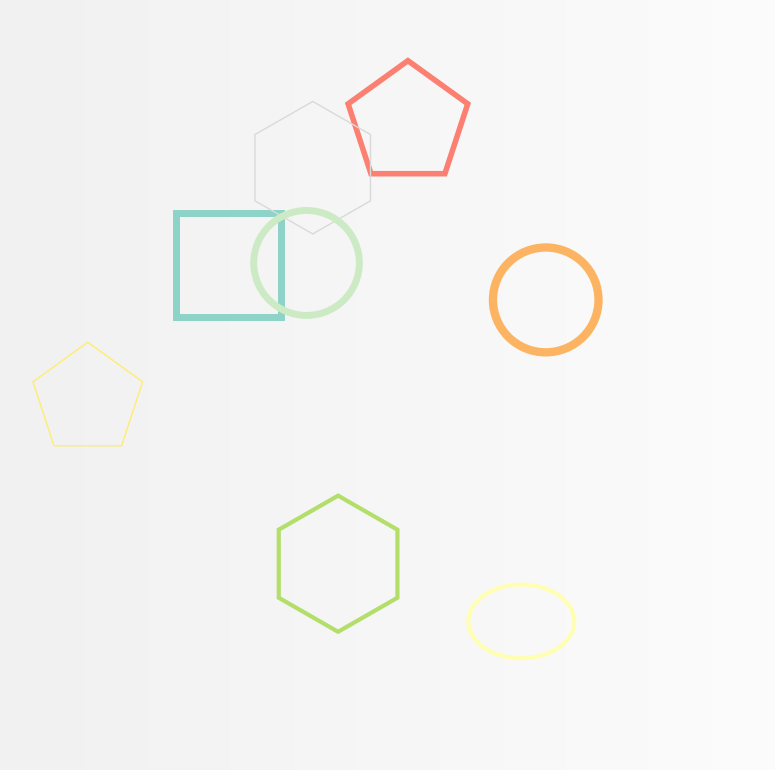[{"shape": "square", "thickness": 2.5, "radius": 0.34, "center": [0.295, 0.656]}, {"shape": "oval", "thickness": 1.5, "radius": 0.34, "center": [0.673, 0.193]}, {"shape": "pentagon", "thickness": 2, "radius": 0.41, "center": [0.526, 0.84]}, {"shape": "circle", "thickness": 3, "radius": 0.34, "center": [0.704, 0.611]}, {"shape": "hexagon", "thickness": 1.5, "radius": 0.44, "center": [0.436, 0.268]}, {"shape": "hexagon", "thickness": 0.5, "radius": 0.43, "center": [0.404, 0.782]}, {"shape": "circle", "thickness": 2.5, "radius": 0.34, "center": [0.396, 0.659]}, {"shape": "pentagon", "thickness": 0.5, "radius": 0.37, "center": [0.113, 0.481]}]